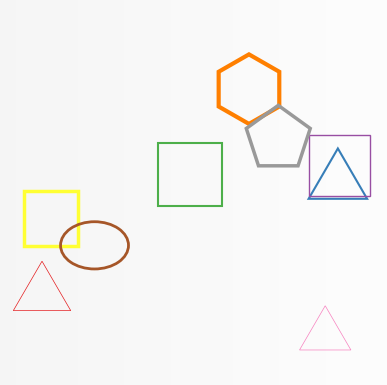[{"shape": "triangle", "thickness": 0.5, "radius": 0.43, "center": [0.108, 0.236]}, {"shape": "triangle", "thickness": 1.5, "radius": 0.44, "center": [0.872, 0.527]}, {"shape": "square", "thickness": 1.5, "radius": 0.41, "center": [0.49, 0.548]}, {"shape": "square", "thickness": 1, "radius": 0.39, "center": [0.877, 0.569]}, {"shape": "hexagon", "thickness": 3, "radius": 0.45, "center": [0.643, 0.768]}, {"shape": "square", "thickness": 2.5, "radius": 0.35, "center": [0.132, 0.432]}, {"shape": "oval", "thickness": 2, "radius": 0.44, "center": [0.244, 0.363]}, {"shape": "triangle", "thickness": 0.5, "radius": 0.38, "center": [0.839, 0.129]}, {"shape": "pentagon", "thickness": 2.5, "radius": 0.43, "center": [0.718, 0.64]}]